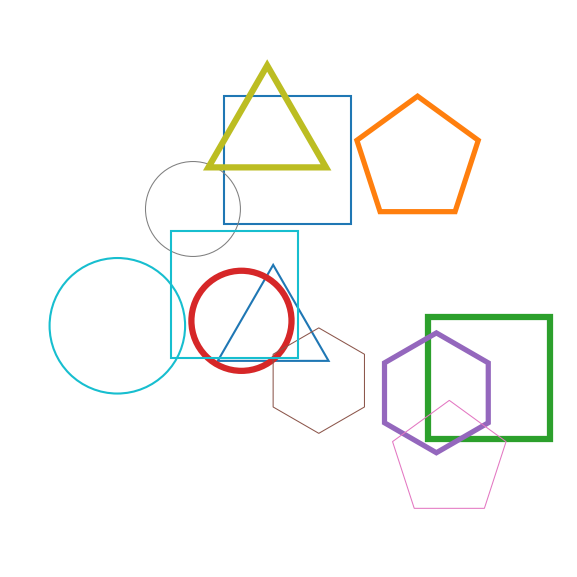[{"shape": "triangle", "thickness": 1, "radius": 0.55, "center": [0.473, 0.43]}, {"shape": "square", "thickness": 1, "radius": 0.55, "center": [0.498, 0.722]}, {"shape": "pentagon", "thickness": 2.5, "radius": 0.55, "center": [0.723, 0.722]}, {"shape": "square", "thickness": 3, "radius": 0.53, "center": [0.847, 0.345]}, {"shape": "circle", "thickness": 3, "radius": 0.43, "center": [0.418, 0.444]}, {"shape": "hexagon", "thickness": 2.5, "radius": 0.52, "center": [0.756, 0.319]}, {"shape": "hexagon", "thickness": 0.5, "radius": 0.46, "center": [0.552, 0.34]}, {"shape": "pentagon", "thickness": 0.5, "radius": 0.52, "center": [0.778, 0.203]}, {"shape": "circle", "thickness": 0.5, "radius": 0.41, "center": [0.334, 0.637]}, {"shape": "triangle", "thickness": 3, "radius": 0.59, "center": [0.463, 0.768]}, {"shape": "square", "thickness": 1, "radius": 0.55, "center": [0.406, 0.489]}, {"shape": "circle", "thickness": 1, "radius": 0.59, "center": [0.203, 0.435]}]